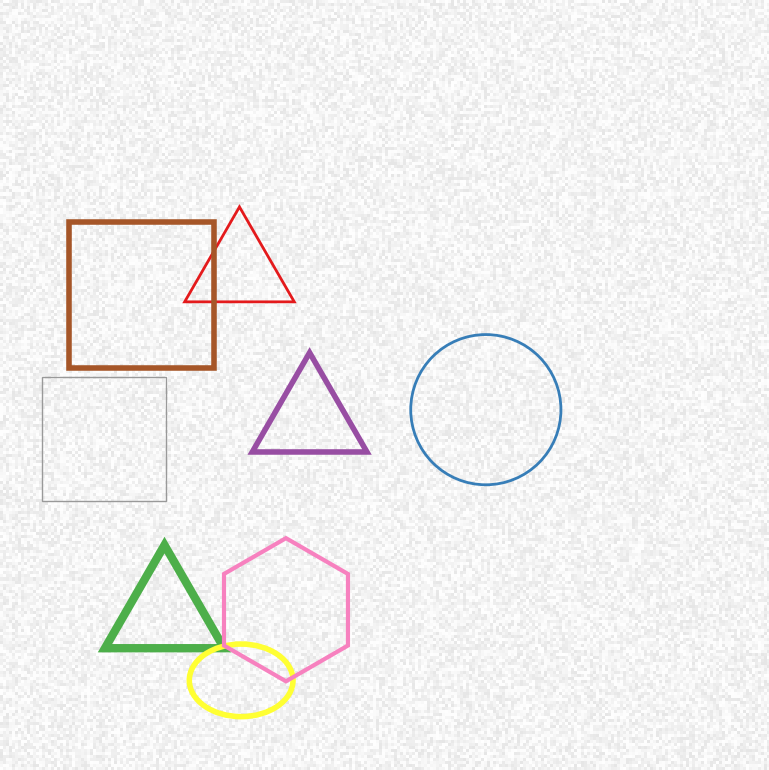[{"shape": "triangle", "thickness": 1, "radius": 0.41, "center": [0.311, 0.649]}, {"shape": "circle", "thickness": 1, "radius": 0.49, "center": [0.631, 0.468]}, {"shape": "triangle", "thickness": 3, "radius": 0.45, "center": [0.214, 0.203]}, {"shape": "triangle", "thickness": 2, "radius": 0.43, "center": [0.402, 0.456]}, {"shape": "oval", "thickness": 2, "radius": 0.34, "center": [0.313, 0.116]}, {"shape": "square", "thickness": 2, "radius": 0.47, "center": [0.184, 0.617]}, {"shape": "hexagon", "thickness": 1.5, "radius": 0.46, "center": [0.371, 0.208]}, {"shape": "square", "thickness": 0.5, "radius": 0.4, "center": [0.135, 0.43]}]